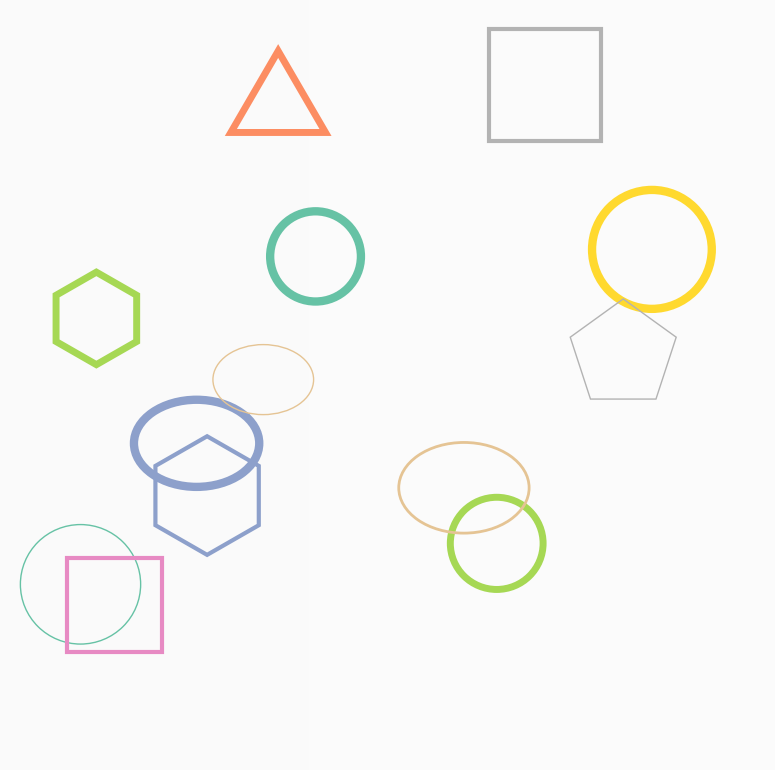[{"shape": "circle", "thickness": 3, "radius": 0.29, "center": [0.407, 0.667]}, {"shape": "circle", "thickness": 0.5, "radius": 0.39, "center": [0.104, 0.241]}, {"shape": "triangle", "thickness": 2.5, "radius": 0.35, "center": [0.359, 0.863]}, {"shape": "hexagon", "thickness": 1.5, "radius": 0.39, "center": [0.267, 0.356]}, {"shape": "oval", "thickness": 3, "radius": 0.4, "center": [0.254, 0.424]}, {"shape": "square", "thickness": 1.5, "radius": 0.31, "center": [0.148, 0.214]}, {"shape": "circle", "thickness": 2.5, "radius": 0.3, "center": [0.641, 0.294]}, {"shape": "hexagon", "thickness": 2.5, "radius": 0.3, "center": [0.124, 0.586]}, {"shape": "circle", "thickness": 3, "radius": 0.39, "center": [0.841, 0.676]}, {"shape": "oval", "thickness": 0.5, "radius": 0.32, "center": [0.34, 0.507]}, {"shape": "oval", "thickness": 1, "radius": 0.42, "center": [0.599, 0.367]}, {"shape": "square", "thickness": 1.5, "radius": 0.36, "center": [0.704, 0.89]}, {"shape": "pentagon", "thickness": 0.5, "radius": 0.36, "center": [0.804, 0.54]}]